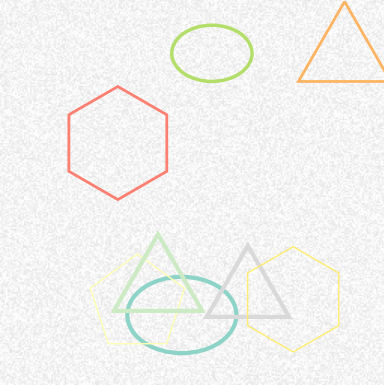[{"shape": "oval", "thickness": 3, "radius": 0.71, "center": [0.472, 0.182]}, {"shape": "pentagon", "thickness": 1, "radius": 0.64, "center": [0.357, 0.211]}, {"shape": "hexagon", "thickness": 2, "radius": 0.73, "center": [0.306, 0.628]}, {"shape": "triangle", "thickness": 2, "radius": 0.69, "center": [0.895, 0.858]}, {"shape": "oval", "thickness": 2.5, "radius": 0.52, "center": [0.55, 0.862]}, {"shape": "triangle", "thickness": 3, "radius": 0.62, "center": [0.644, 0.239]}, {"shape": "triangle", "thickness": 3, "radius": 0.66, "center": [0.41, 0.259]}, {"shape": "hexagon", "thickness": 1, "radius": 0.68, "center": [0.762, 0.223]}]